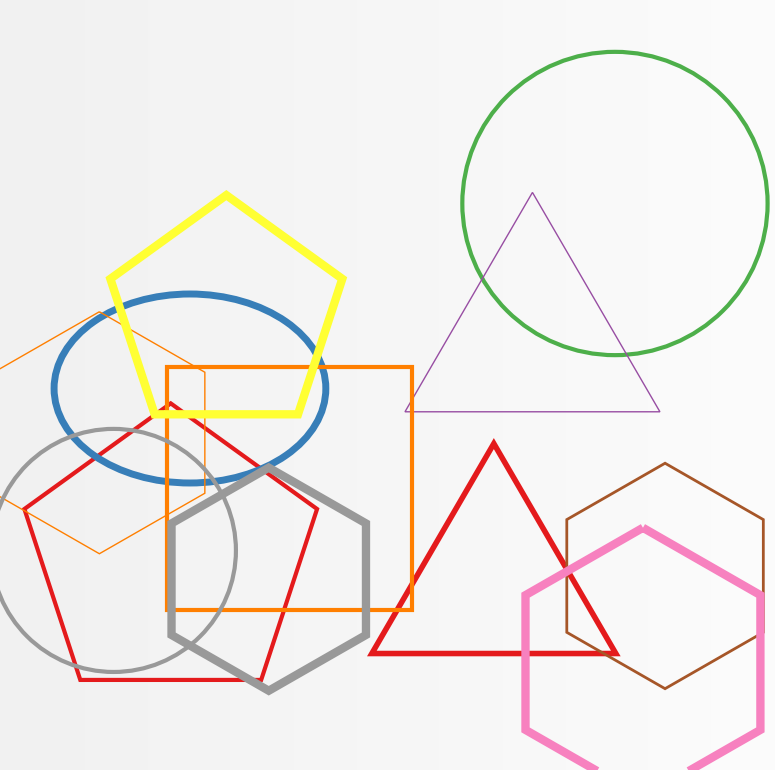[{"shape": "triangle", "thickness": 2, "radius": 0.91, "center": [0.637, 0.242]}, {"shape": "pentagon", "thickness": 1.5, "radius": 0.99, "center": [0.22, 0.278]}, {"shape": "oval", "thickness": 2.5, "radius": 0.88, "center": [0.245, 0.495]}, {"shape": "circle", "thickness": 1.5, "radius": 0.98, "center": [0.793, 0.736]}, {"shape": "triangle", "thickness": 0.5, "radius": 0.95, "center": [0.687, 0.56]}, {"shape": "square", "thickness": 1.5, "radius": 0.79, "center": [0.373, 0.365]}, {"shape": "hexagon", "thickness": 0.5, "radius": 0.79, "center": [0.128, 0.438]}, {"shape": "pentagon", "thickness": 3, "radius": 0.79, "center": [0.292, 0.589]}, {"shape": "hexagon", "thickness": 1, "radius": 0.73, "center": [0.858, 0.252]}, {"shape": "hexagon", "thickness": 3, "radius": 0.88, "center": [0.83, 0.14]}, {"shape": "hexagon", "thickness": 3, "radius": 0.72, "center": [0.347, 0.248]}, {"shape": "circle", "thickness": 1.5, "radius": 0.79, "center": [0.147, 0.285]}]